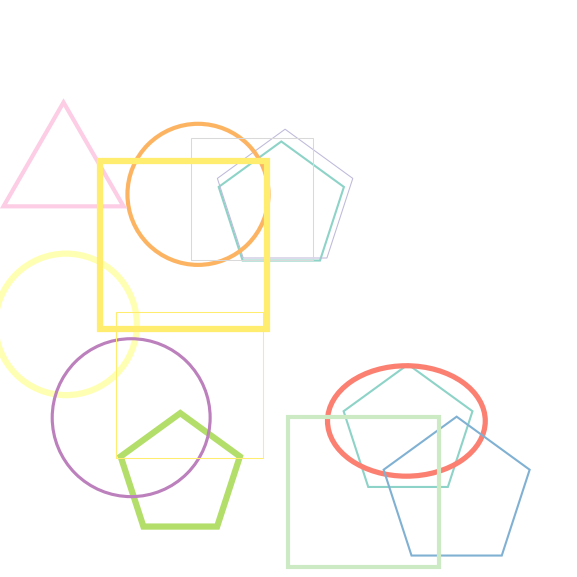[{"shape": "pentagon", "thickness": 1, "radius": 0.57, "center": [0.487, 0.64]}, {"shape": "pentagon", "thickness": 1, "radius": 0.59, "center": [0.707, 0.251]}, {"shape": "circle", "thickness": 3, "radius": 0.61, "center": [0.114, 0.437]}, {"shape": "pentagon", "thickness": 0.5, "radius": 0.62, "center": [0.494, 0.652]}, {"shape": "oval", "thickness": 2.5, "radius": 0.68, "center": [0.704, 0.27]}, {"shape": "pentagon", "thickness": 1, "radius": 0.66, "center": [0.791, 0.145]}, {"shape": "circle", "thickness": 2, "radius": 0.61, "center": [0.343, 0.663]}, {"shape": "pentagon", "thickness": 3, "radius": 0.54, "center": [0.312, 0.175]}, {"shape": "triangle", "thickness": 2, "radius": 0.6, "center": [0.11, 0.702]}, {"shape": "square", "thickness": 0.5, "radius": 0.53, "center": [0.437, 0.654]}, {"shape": "circle", "thickness": 1.5, "radius": 0.68, "center": [0.227, 0.276]}, {"shape": "square", "thickness": 2, "radius": 0.65, "center": [0.63, 0.148]}, {"shape": "square", "thickness": 0.5, "radius": 0.63, "center": [0.328, 0.333]}, {"shape": "square", "thickness": 3, "radius": 0.72, "center": [0.317, 0.575]}]